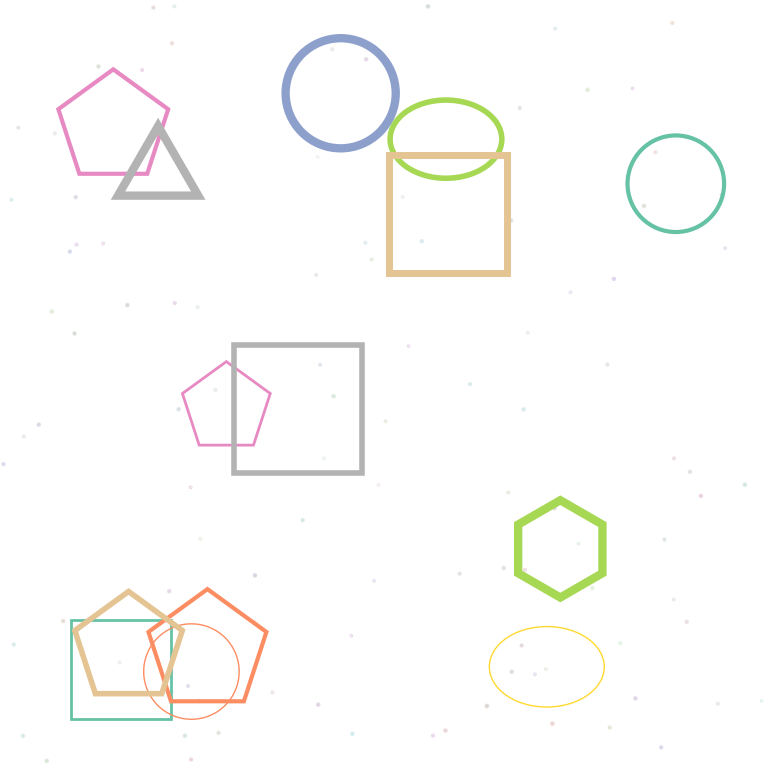[{"shape": "circle", "thickness": 1.5, "radius": 0.31, "center": [0.878, 0.761]}, {"shape": "square", "thickness": 1, "radius": 0.32, "center": [0.157, 0.131]}, {"shape": "pentagon", "thickness": 1.5, "radius": 0.4, "center": [0.269, 0.154]}, {"shape": "circle", "thickness": 0.5, "radius": 0.31, "center": [0.249, 0.128]}, {"shape": "circle", "thickness": 3, "radius": 0.36, "center": [0.442, 0.879]}, {"shape": "pentagon", "thickness": 1.5, "radius": 0.37, "center": [0.147, 0.835]}, {"shape": "pentagon", "thickness": 1, "radius": 0.3, "center": [0.294, 0.47]}, {"shape": "oval", "thickness": 2, "radius": 0.36, "center": [0.579, 0.819]}, {"shape": "hexagon", "thickness": 3, "radius": 0.32, "center": [0.728, 0.287]}, {"shape": "oval", "thickness": 0.5, "radius": 0.37, "center": [0.71, 0.134]}, {"shape": "square", "thickness": 2.5, "radius": 0.38, "center": [0.582, 0.722]}, {"shape": "pentagon", "thickness": 2, "radius": 0.37, "center": [0.167, 0.158]}, {"shape": "triangle", "thickness": 3, "radius": 0.3, "center": [0.205, 0.776]}, {"shape": "square", "thickness": 2, "radius": 0.41, "center": [0.387, 0.469]}]